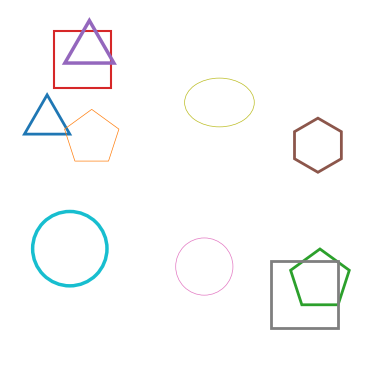[{"shape": "triangle", "thickness": 2, "radius": 0.34, "center": [0.122, 0.686]}, {"shape": "pentagon", "thickness": 0.5, "radius": 0.37, "center": [0.238, 0.642]}, {"shape": "pentagon", "thickness": 2, "radius": 0.4, "center": [0.831, 0.273]}, {"shape": "square", "thickness": 1.5, "radius": 0.37, "center": [0.214, 0.845]}, {"shape": "triangle", "thickness": 2.5, "radius": 0.37, "center": [0.232, 0.873]}, {"shape": "hexagon", "thickness": 2, "radius": 0.35, "center": [0.826, 0.623]}, {"shape": "circle", "thickness": 0.5, "radius": 0.37, "center": [0.531, 0.308]}, {"shape": "square", "thickness": 2, "radius": 0.44, "center": [0.79, 0.235]}, {"shape": "oval", "thickness": 0.5, "radius": 0.45, "center": [0.57, 0.734]}, {"shape": "circle", "thickness": 2.5, "radius": 0.48, "center": [0.181, 0.354]}]